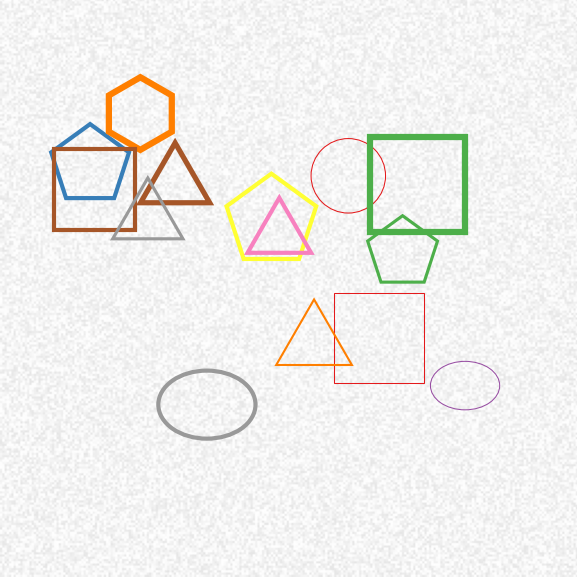[{"shape": "square", "thickness": 0.5, "radius": 0.39, "center": [0.657, 0.413]}, {"shape": "circle", "thickness": 0.5, "radius": 0.32, "center": [0.603, 0.695]}, {"shape": "pentagon", "thickness": 2, "radius": 0.35, "center": [0.156, 0.713]}, {"shape": "pentagon", "thickness": 1.5, "radius": 0.32, "center": [0.697, 0.562]}, {"shape": "square", "thickness": 3, "radius": 0.41, "center": [0.723, 0.68]}, {"shape": "oval", "thickness": 0.5, "radius": 0.3, "center": [0.805, 0.331]}, {"shape": "triangle", "thickness": 1, "radius": 0.38, "center": [0.544, 0.405]}, {"shape": "hexagon", "thickness": 3, "radius": 0.31, "center": [0.243, 0.802]}, {"shape": "pentagon", "thickness": 2, "radius": 0.41, "center": [0.47, 0.617]}, {"shape": "square", "thickness": 2, "radius": 0.35, "center": [0.164, 0.671]}, {"shape": "triangle", "thickness": 2.5, "radius": 0.35, "center": [0.303, 0.683]}, {"shape": "triangle", "thickness": 2, "radius": 0.32, "center": [0.484, 0.593]}, {"shape": "oval", "thickness": 2, "radius": 0.42, "center": [0.358, 0.298]}, {"shape": "triangle", "thickness": 1.5, "radius": 0.35, "center": [0.256, 0.621]}]